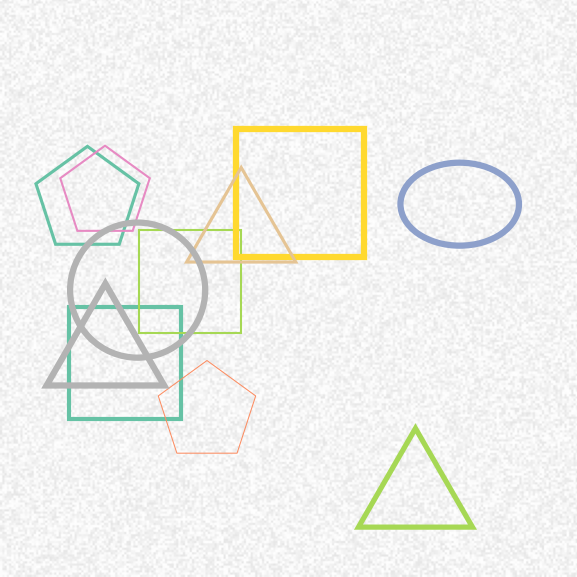[{"shape": "square", "thickness": 2, "radius": 0.48, "center": [0.216, 0.371]}, {"shape": "pentagon", "thickness": 1.5, "radius": 0.47, "center": [0.151, 0.652]}, {"shape": "pentagon", "thickness": 0.5, "radius": 0.44, "center": [0.358, 0.286]}, {"shape": "oval", "thickness": 3, "radius": 0.51, "center": [0.796, 0.646]}, {"shape": "pentagon", "thickness": 1, "radius": 0.41, "center": [0.182, 0.665]}, {"shape": "square", "thickness": 1, "radius": 0.44, "center": [0.329, 0.512]}, {"shape": "triangle", "thickness": 2.5, "radius": 0.57, "center": [0.719, 0.143]}, {"shape": "square", "thickness": 3, "radius": 0.55, "center": [0.52, 0.665]}, {"shape": "triangle", "thickness": 1.5, "radius": 0.55, "center": [0.418, 0.6]}, {"shape": "triangle", "thickness": 3, "radius": 0.59, "center": [0.182, 0.39]}, {"shape": "circle", "thickness": 3, "radius": 0.58, "center": [0.238, 0.497]}]